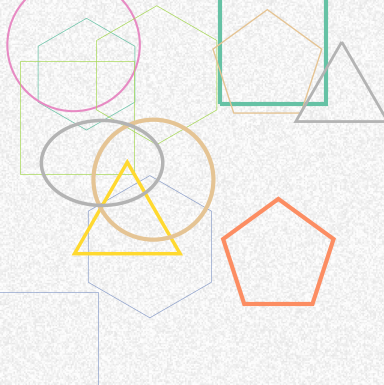[{"shape": "hexagon", "thickness": 0.5, "radius": 0.73, "center": [0.225, 0.807]}, {"shape": "square", "thickness": 3, "radius": 0.69, "center": [0.709, 0.868]}, {"shape": "pentagon", "thickness": 3, "radius": 0.75, "center": [0.723, 0.332]}, {"shape": "hexagon", "thickness": 0.5, "radius": 0.92, "center": [0.389, 0.359]}, {"shape": "square", "thickness": 0.5, "radius": 0.67, "center": [0.121, 0.108]}, {"shape": "circle", "thickness": 1.5, "radius": 0.86, "center": [0.191, 0.883]}, {"shape": "hexagon", "thickness": 0.5, "radius": 0.9, "center": [0.407, 0.805]}, {"shape": "square", "thickness": 0.5, "radius": 0.74, "center": [0.2, 0.695]}, {"shape": "triangle", "thickness": 2.5, "radius": 0.79, "center": [0.331, 0.42]}, {"shape": "circle", "thickness": 3, "radius": 0.78, "center": [0.399, 0.533]}, {"shape": "pentagon", "thickness": 1, "radius": 0.74, "center": [0.694, 0.826]}, {"shape": "triangle", "thickness": 2, "radius": 0.69, "center": [0.888, 0.753]}, {"shape": "oval", "thickness": 2.5, "radius": 0.79, "center": [0.265, 0.577]}]